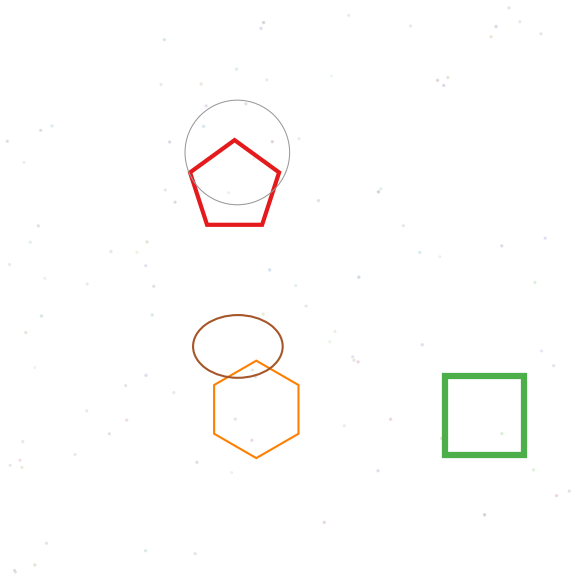[{"shape": "pentagon", "thickness": 2, "radius": 0.41, "center": [0.406, 0.675]}, {"shape": "square", "thickness": 3, "radius": 0.34, "center": [0.839, 0.28]}, {"shape": "hexagon", "thickness": 1, "radius": 0.42, "center": [0.444, 0.29]}, {"shape": "oval", "thickness": 1, "radius": 0.39, "center": [0.412, 0.399]}, {"shape": "circle", "thickness": 0.5, "radius": 0.45, "center": [0.411, 0.735]}]